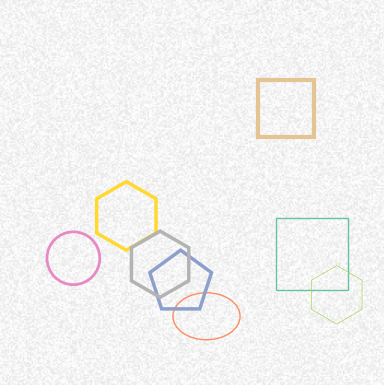[{"shape": "square", "thickness": 1, "radius": 0.46, "center": [0.81, 0.341]}, {"shape": "oval", "thickness": 1, "radius": 0.44, "center": [0.536, 0.179]}, {"shape": "pentagon", "thickness": 2.5, "radius": 0.42, "center": [0.469, 0.266]}, {"shape": "circle", "thickness": 2, "radius": 0.34, "center": [0.191, 0.329]}, {"shape": "hexagon", "thickness": 0.5, "radius": 0.38, "center": [0.875, 0.234]}, {"shape": "hexagon", "thickness": 2.5, "radius": 0.44, "center": [0.328, 0.439]}, {"shape": "square", "thickness": 3, "radius": 0.37, "center": [0.742, 0.718]}, {"shape": "hexagon", "thickness": 2.5, "radius": 0.43, "center": [0.416, 0.314]}]